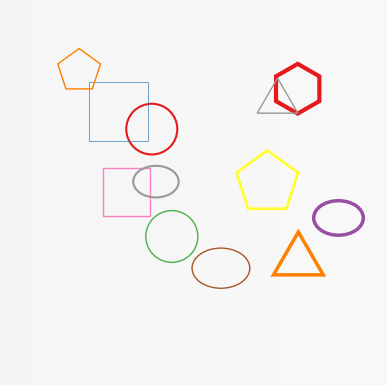[{"shape": "circle", "thickness": 1.5, "radius": 0.33, "center": [0.392, 0.665]}, {"shape": "hexagon", "thickness": 3, "radius": 0.32, "center": [0.768, 0.77]}, {"shape": "square", "thickness": 0.5, "radius": 0.38, "center": [0.307, 0.71]}, {"shape": "circle", "thickness": 1, "radius": 0.34, "center": [0.443, 0.386]}, {"shape": "oval", "thickness": 2.5, "radius": 0.32, "center": [0.874, 0.434]}, {"shape": "triangle", "thickness": 2.5, "radius": 0.37, "center": [0.77, 0.323]}, {"shape": "pentagon", "thickness": 1, "radius": 0.29, "center": [0.204, 0.816]}, {"shape": "pentagon", "thickness": 2, "radius": 0.42, "center": [0.69, 0.526]}, {"shape": "oval", "thickness": 1, "radius": 0.37, "center": [0.57, 0.303]}, {"shape": "square", "thickness": 1, "radius": 0.31, "center": [0.326, 0.501]}, {"shape": "triangle", "thickness": 1, "radius": 0.3, "center": [0.716, 0.736]}, {"shape": "oval", "thickness": 1.5, "radius": 0.29, "center": [0.402, 0.528]}]